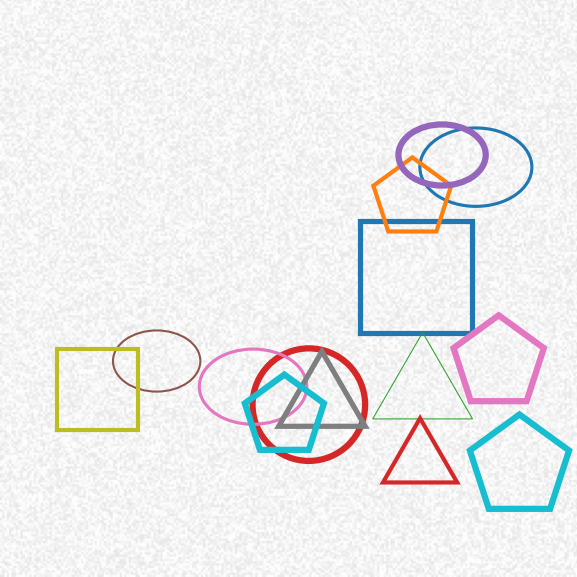[{"shape": "square", "thickness": 2.5, "radius": 0.48, "center": [0.72, 0.519]}, {"shape": "oval", "thickness": 1.5, "radius": 0.48, "center": [0.824, 0.71]}, {"shape": "pentagon", "thickness": 2, "radius": 0.35, "center": [0.714, 0.656]}, {"shape": "triangle", "thickness": 0.5, "radius": 0.5, "center": [0.732, 0.324]}, {"shape": "circle", "thickness": 3, "radius": 0.49, "center": [0.535, 0.298]}, {"shape": "triangle", "thickness": 2, "radius": 0.37, "center": [0.727, 0.201]}, {"shape": "oval", "thickness": 3, "radius": 0.38, "center": [0.766, 0.731]}, {"shape": "oval", "thickness": 1, "radius": 0.38, "center": [0.271, 0.374]}, {"shape": "pentagon", "thickness": 3, "radius": 0.41, "center": [0.864, 0.371]}, {"shape": "oval", "thickness": 1.5, "radius": 0.47, "center": [0.438, 0.33]}, {"shape": "triangle", "thickness": 2.5, "radius": 0.43, "center": [0.557, 0.304]}, {"shape": "square", "thickness": 2, "radius": 0.35, "center": [0.168, 0.325]}, {"shape": "pentagon", "thickness": 3, "radius": 0.36, "center": [0.492, 0.278]}, {"shape": "pentagon", "thickness": 3, "radius": 0.45, "center": [0.9, 0.191]}]